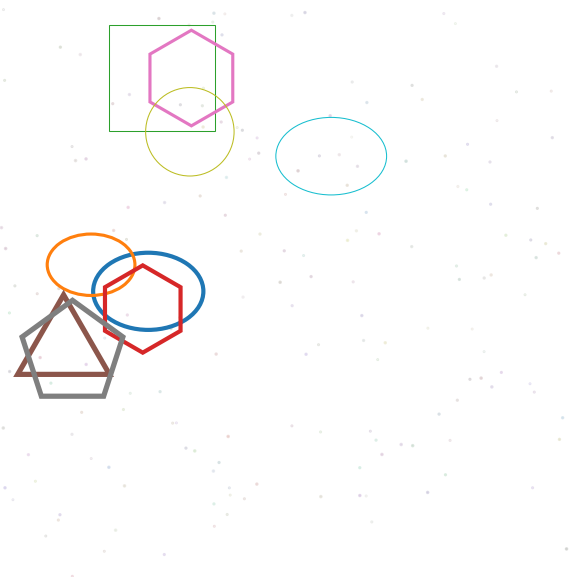[{"shape": "oval", "thickness": 2, "radius": 0.48, "center": [0.257, 0.495]}, {"shape": "oval", "thickness": 1.5, "radius": 0.38, "center": [0.158, 0.541]}, {"shape": "square", "thickness": 0.5, "radius": 0.46, "center": [0.281, 0.864]}, {"shape": "hexagon", "thickness": 2, "radius": 0.38, "center": [0.247, 0.464]}, {"shape": "triangle", "thickness": 2.5, "radius": 0.46, "center": [0.11, 0.397]}, {"shape": "hexagon", "thickness": 1.5, "radius": 0.41, "center": [0.331, 0.864]}, {"shape": "pentagon", "thickness": 2.5, "radius": 0.46, "center": [0.126, 0.387]}, {"shape": "circle", "thickness": 0.5, "radius": 0.38, "center": [0.329, 0.771]}, {"shape": "oval", "thickness": 0.5, "radius": 0.48, "center": [0.574, 0.729]}]